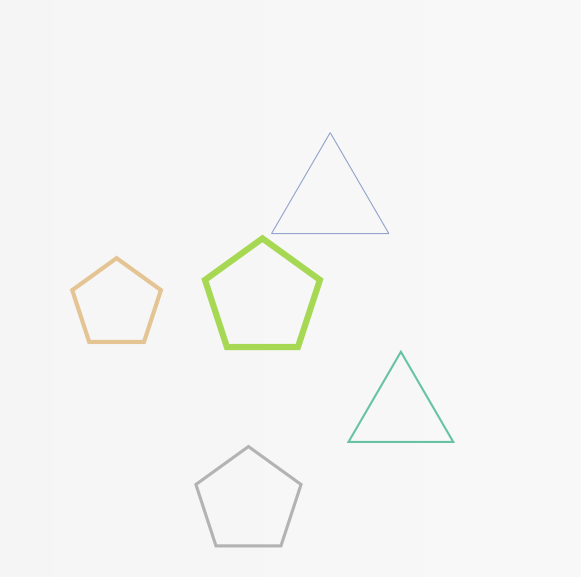[{"shape": "triangle", "thickness": 1, "radius": 0.52, "center": [0.69, 0.286]}, {"shape": "triangle", "thickness": 0.5, "radius": 0.58, "center": [0.568, 0.653]}, {"shape": "pentagon", "thickness": 3, "radius": 0.52, "center": [0.452, 0.482]}, {"shape": "pentagon", "thickness": 2, "radius": 0.4, "center": [0.201, 0.472]}, {"shape": "pentagon", "thickness": 1.5, "radius": 0.48, "center": [0.427, 0.131]}]